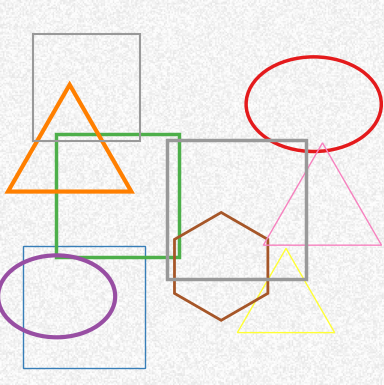[{"shape": "oval", "thickness": 2.5, "radius": 0.88, "center": [0.815, 0.729]}, {"shape": "square", "thickness": 1, "radius": 0.79, "center": [0.218, 0.203]}, {"shape": "square", "thickness": 2.5, "radius": 0.8, "center": [0.306, 0.492]}, {"shape": "oval", "thickness": 3, "radius": 0.76, "center": [0.147, 0.23]}, {"shape": "triangle", "thickness": 3, "radius": 0.93, "center": [0.181, 0.595]}, {"shape": "triangle", "thickness": 1, "radius": 0.73, "center": [0.743, 0.209]}, {"shape": "hexagon", "thickness": 2, "radius": 0.7, "center": [0.574, 0.308]}, {"shape": "triangle", "thickness": 1, "radius": 0.89, "center": [0.838, 0.452]}, {"shape": "square", "thickness": 2.5, "radius": 0.9, "center": [0.613, 0.455]}, {"shape": "square", "thickness": 1.5, "radius": 0.7, "center": [0.224, 0.773]}]